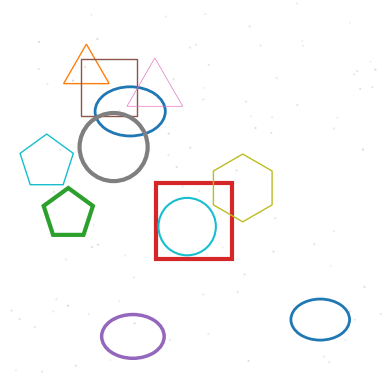[{"shape": "oval", "thickness": 2, "radius": 0.46, "center": [0.338, 0.711]}, {"shape": "oval", "thickness": 2, "radius": 0.38, "center": [0.832, 0.17]}, {"shape": "triangle", "thickness": 1, "radius": 0.34, "center": [0.224, 0.817]}, {"shape": "pentagon", "thickness": 3, "radius": 0.34, "center": [0.177, 0.444]}, {"shape": "square", "thickness": 3, "radius": 0.49, "center": [0.504, 0.426]}, {"shape": "oval", "thickness": 2.5, "radius": 0.41, "center": [0.345, 0.126]}, {"shape": "square", "thickness": 1, "radius": 0.37, "center": [0.283, 0.772]}, {"shape": "triangle", "thickness": 0.5, "radius": 0.42, "center": [0.402, 0.766]}, {"shape": "circle", "thickness": 3, "radius": 0.44, "center": [0.295, 0.618]}, {"shape": "hexagon", "thickness": 1, "radius": 0.44, "center": [0.631, 0.512]}, {"shape": "pentagon", "thickness": 1, "radius": 0.36, "center": [0.121, 0.579]}, {"shape": "circle", "thickness": 1.5, "radius": 0.37, "center": [0.486, 0.411]}]